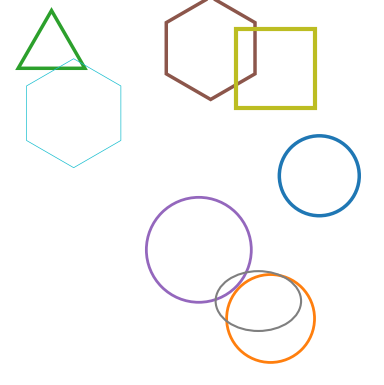[{"shape": "circle", "thickness": 2.5, "radius": 0.52, "center": [0.829, 0.543]}, {"shape": "circle", "thickness": 2, "radius": 0.57, "center": [0.703, 0.173]}, {"shape": "triangle", "thickness": 2.5, "radius": 0.5, "center": [0.134, 0.873]}, {"shape": "circle", "thickness": 2, "radius": 0.68, "center": [0.516, 0.351]}, {"shape": "hexagon", "thickness": 2.5, "radius": 0.67, "center": [0.547, 0.875]}, {"shape": "oval", "thickness": 1.5, "radius": 0.56, "center": [0.671, 0.218]}, {"shape": "square", "thickness": 3, "radius": 0.51, "center": [0.716, 0.823]}, {"shape": "hexagon", "thickness": 0.5, "radius": 0.71, "center": [0.191, 0.706]}]